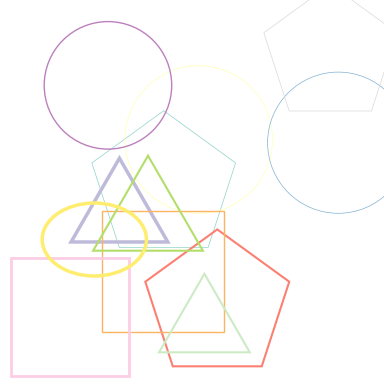[{"shape": "pentagon", "thickness": 0.5, "radius": 0.98, "center": [0.425, 0.516]}, {"shape": "circle", "thickness": 0.5, "radius": 0.96, "center": [0.516, 0.638]}, {"shape": "triangle", "thickness": 2.5, "radius": 0.73, "center": [0.31, 0.444]}, {"shape": "pentagon", "thickness": 1.5, "radius": 0.98, "center": [0.564, 0.208]}, {"shape": "circle", "thickness": 0.5, "radius": 0.92, "center": [0.878, 0.629]}, {"shape": "square", "thickness": 1, "radius": 0.79, "center": [0.423, 0.295]}, {"shape": "triangle", "thickness": 1.5, "radius": 0.82, "center": [0.384, 0.431]}, {"shape": "square", "thickness": 2, "radius": 0.77, "center": [0.182, 0.176]}, {"shape": "pentagon", "thickness": 0.5, "radius": 0.91, "center": [0.858, 0.859]}, {"shape": "circle", "thickness": 1, "radius": 0.83, "center": [0.28, 0.778]}, {"shape": "triangle", "thickness": 1.5, "radius": 0.68, "center": [0.531, 0.153]}, {"shape": "oval", "thickness": 2.5, "radius": 0.68, "center": [0.245, 0.378]}]